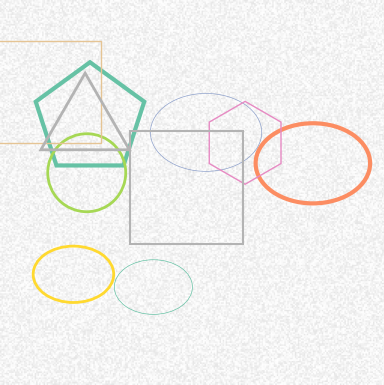[{"shape": "oval", "thickness": 0.5, "radius": 0.51, "center": [0.398, 0.254]}, {"shape": "pentagon", "thickness": 3, "radius": 0.74, "center": [0.234, 0.69]}, {"shape": "oval", "thickness": 3, "radius": 0.74, "center": [0.813, 0.576]}, {"shape": "oval", "thickness": 0.5, "radius": 0.72, "center": [0.535, 0.656]}, {"shape": "hexagon", "thickness": 1, "radius": 0.54, "center": [0.637, 0.629]}, {"shape": "circle", "thickness": 2, "radius": 0.51, "center": [0.225, 0.551]}, {"shape": "oval", "thickness": 2, "radius": 0.52, "center": [0.191, 0.287]}, {"shape": "square", "thickness": 1, "radius": 0.66, "center": [0.129, 0.762]}, {"shape": "triangle", "thickness": 2, "radius": 0.66, "center": [0.221, 0.677]}, {"shape": "square", "thickness": 1.5, "radius": 0.74, "center": [0.484, 0.512]}]